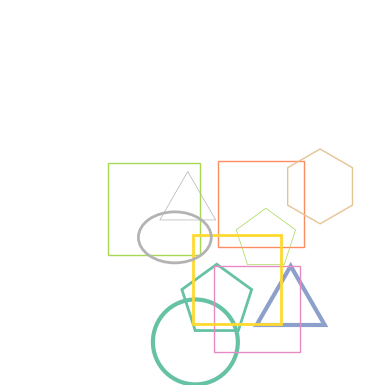[{"shape": "pentagon", "thickness": 2, "radius": 0.48, "center": [0.563, 0.219]}, {"shape": "circle", "thickness": 3, "radius": 0.55, "center": [0.507, 0.112]}, {"shape": "square", "thickness": 1, "radius": 0.56, "center": [0.679, 0.47]}, {"shape": "triangle", "thickness": 3, "radius": 0.51, "center": [0.755, 0.207]}, {"shape": "square", "thickness": 1, "radius": 0.56, "center": [0.667, 0.198]}, {"shape": "square", "thickness": 1, "radius": 0.6, "center": [0.4, 0.458]}, {"shape": "pentagon", "thickness": 0.5, "radius": 0.4, "center": [0.691, 0.378]}, {"shape": "square", "thickness": 2, "radius": 0.58, "center": [0.616, 0.273]}, {"shape": "hexagon", "thickness": 1, "radius": 0.49, "center": [0.831, 0.516]}, {"shape": "oval", "thickness": 2, "radius": 0.47, "center": [0.454, 0.383]}, {"shape": "triangle", "thickness": 0.5, "radius": 0.42, "center": [0.488, 0.471]}]